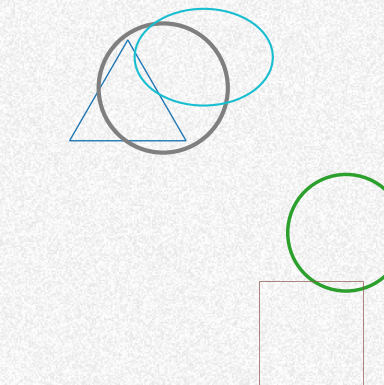[{"shape": "triangle", "thickness": 1, "radius": 0.87, "center": [0.332, 0.722]}, {"shape": "circle", "thickness": 2.5, "radius": 0.76, "center": [0.899, 0.395]}, {"shape": "square", "thickness": 0.5, "radius": 0.68, "center": [0.808, 0.133]}, {"shape": "circle", "thickness": 3, "radius": 0.84, "center": [0.424, 0.771]}, {"shape": "oval", "thickness": 1.5, "radius": 0.9, "center": [0.529, 0.851]}]